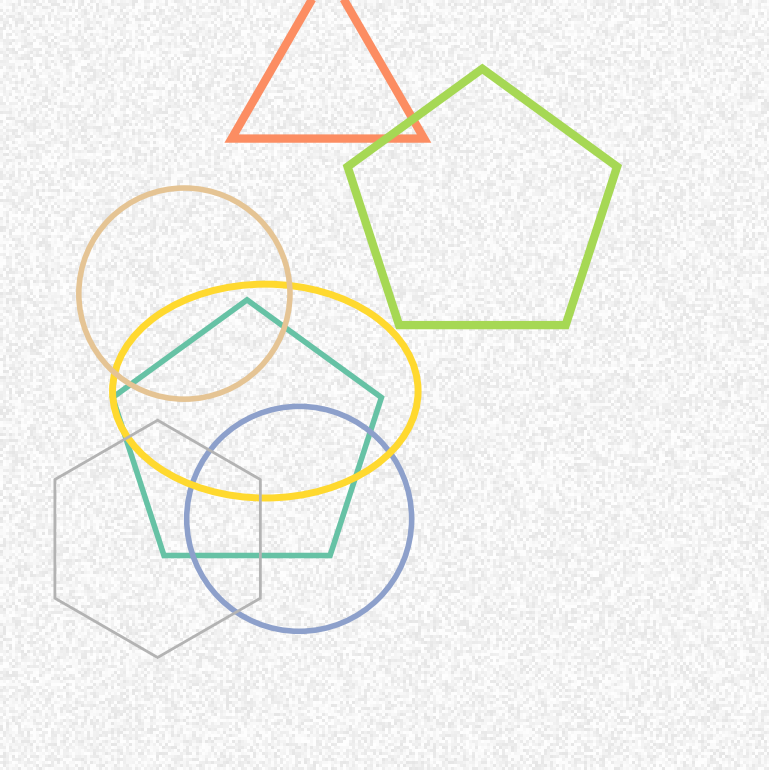[{"shape": "pentagon", "thickness": 2, "radius": 0.92, "center": [0.321, 0.427]}, {"shape": "triangle", "thickness": 3, "radius": 0.72, "center": [0.426, 0.892]}, {"shape": "circle", "thickness": 2, "radius": 0.73, "center": [0.389, 0.326]}, {"shape": "pentagon", "thickness": 3, "radius": 0.92, "center": [0.626, 0.727]}, {"shape": "oval", "thickness": 2.5, "radius": 0.99, "center": [0.345, 0.492]}, {"shape": "circle", "thickness": 2, "radius": 0.69, "center": [0.239, 0.619]}, {"shape": "hexagon", "thickness": 1, "radius": 0.77, "center": [0.205, 0.3]}]